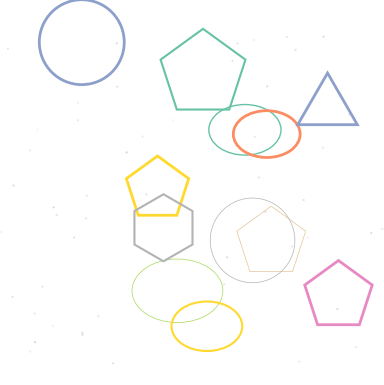[{"shape": "oval", "thickness": 1, "radius": 0.47, "center": [0.636, 0.663]}, {"shape": "pentagon", "thickness": 1.5, "radius": 0.58, "center": [0.527, 0.809]}, {"shape": "oval", "thickness": 2, "radius": 0.43, "center": [0.693, 0.652]}, {"shape": "circle", "thickness": 2, "radius": 0.55, "center": [0.212, 0.89]}, {"shape": "triangle", "thickness": 2, "radius": 0.45, "center": [0.851, 0.721]}, {"shape": "pentagon", "thickness": 2, "radius": 0.46, "center": [0.879, 0.231]}, {"shape": "oval", "thickness": 0.5, "radius": 0.59, "center": [0.461, 0.245]}, {"shape": "oval", "thickness": 1.5, "radius": 0.46, "center": [0.537, 0.153]}, {"shape": "pentagon", "thickness": 2, "radius": 0.43, "center": [0.409, 0.51]}, {"shape": "pentagon", "thickness": 0.5, "radius": 0.47, "center": [0.705, 0.37]}, {"shape": "circle", "thickness": 0.5, "radius": 0.55, "center": [0.656, 0.376]}, {"shape": "hexagon", "thickness": 1.5, "radius": 0.44, "center": [0.425, 0.408]}]